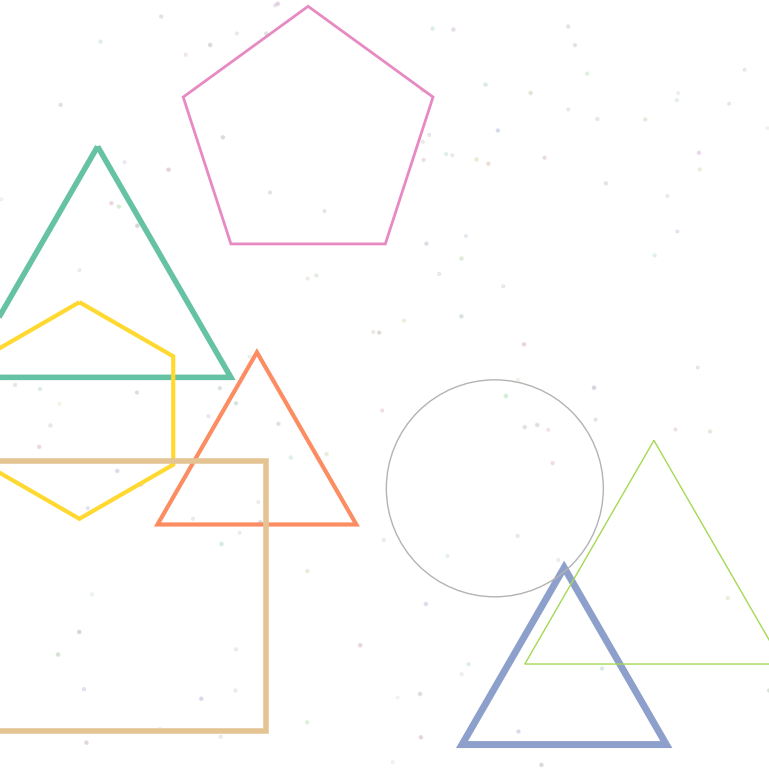[{"shape": "triangle", "thickness": 2, "radius": 1.0, "center": [0.127, 0.61]}, {"shape": "triangle", "thickness": 1.5, "radius": 0.75, "center": [0.334, 0.393]}, {"shape": "triangle", "thickness": 2.5, "radius": 0.77, "center": [0.733, 0.11]}, {"shape": "pentagon", "thickness": 1, "radius": 0.85, "center": [0.4, 0.821]}, {"shape": "triangle", "thickness": 0.5, "radius": 0.97, "center": [0.849, 0.234]}, {"shape": "hexagon", "thickness": 1.5, "radius": 0.7, "center": [0.103, 0.467]}, {"shape": "square", "thickness": 2, "radius": 0.88, "center": [0.17, 0.226]}, {"shape": "circle", "thickness": 0.5, "radius": 0.7, "center": [0.643, 0.366]}]